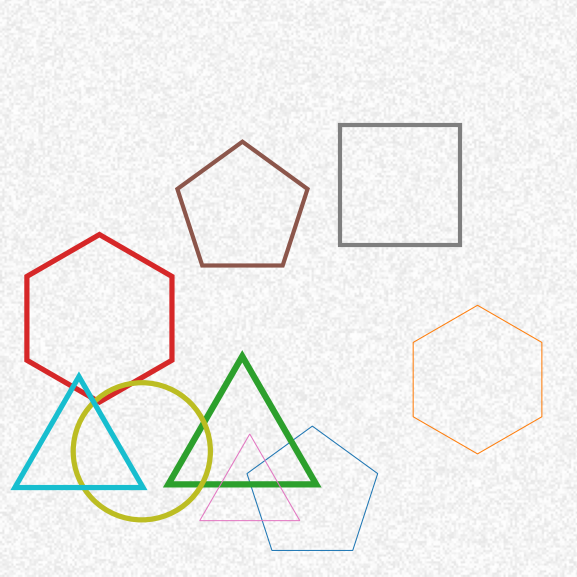[{"shape": "pentagon", "thickness": 0.5, "radius": 0.6, "center": [0.541, 0.142]}, {"shape": "hexagon", "thickness": 0.5, "radius": 0.64, "center": [0.827, 0.342]}, {"shape": "triangle", "thickness": 3, "radius": 0.74, "center": [0.419, 0.234]}, {"shape": "hexagon", "thickness": 2.5, "radius": 0.73, "center": [0.172, 0.448]}, {"shape": "pentagon", "thickness": 2, "radius": 0.59, "center": [0.42, 0.635]}, {"shape": "triangle", "thickness": 0.5, "radius": 0.5, "center": [0.432, 0.148]}, {"shape": "square", "thickness": 2, "radius": 0.52, "center": [0.693, 0.679]}, {"shape": "circle", "thickness": 2.5, "radius": 0.59, "center": [0.246, 0.218]}, {"shape": "triangle", "thickness": 2.5, "radius": 0.64, "center": [0.137, 0.219]}]